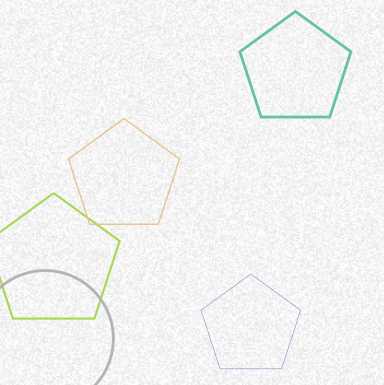[{"shape": "pentagon", "thickness": 2, "radius": 0.76, "center": [0.767, 0.819]}, {"shape": "pentagon", "thickness": 0.5, "radius": 0.68, "center": [0.651, 0.152]}, {"shape": "pentagon", "thickness": 1.5, "radius": 0.9, "center": [0.139, 0.318]}, {"shape": "pentagon", "thickness": 1, "radius": 0.76, "center": [0.322, 0.54]}, {"shape": "circle", "thickness": 2, "radius": 0.89, "center": [0.117, 0.12]}]